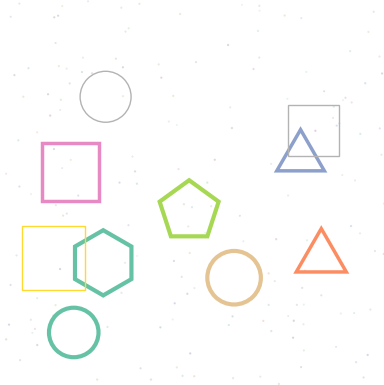[{"shape": "hexagon", "thickness": 3, "radius": 0.42, "center": [0.268, 0.317]}, {"shape": "circle", "thickness": 3, "radius": 0.32, "center": [0.192, 0.136]}, {"shape": "triangle", "thickness": 2.5, "radius": 0.38, "center": [0.834, 0.331]}, {"shape": "triangle", "thickness": 2.5, "radius": 0.36, "center": [0.781, 0.592]}, {"shape": "square", "thickness": 2.5, "radius": 0.37, "center": [0.183, 0.553]}, {"shape": "pentagon", "thickness": 3, "radius": 0.4, "center": [0.491, 0.451]}, {"shape": "square", "thickness": 1, "radius": 0.41, "center": [0.138, 0.33]}, {"shape": "circle", "thickness": 3, "radius": 0.35, "center": [0.608, 0.279]}, {"shape": "square", "thickness": 1, "radius": 0.33, "center": [0.814, 0.661]}, {"shape": "circle", "thickness": 1, "radius": 0.33, "center": [0.274, 0.749]}]